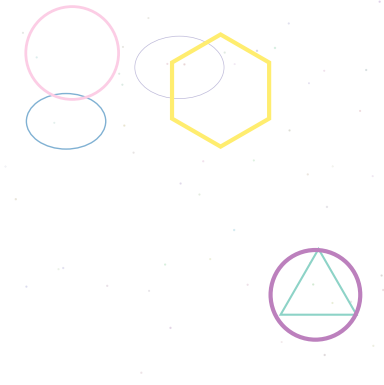[{"shape": "triangle", "thickness": 1.5, "radius": 0.57, "center": [0.827, 0.239]}, {"shape": "oval", "thickness": 0.5, "radius": 0.58, "center": [0.466, 0.825]}, {"shape": "oval", "thickness": 1, "radius": 0.52, "center": [0.172, 0.685]}, {"shape": "circle", "thickness": 2, "radius": 0.6, "center": [0.188, 0.862]}, {"shape": "circle", "thickness": 3, "radius": 0.58, "center": [0.819, 0.234]}, {"shape": "hexagon", "thickness": 3, "radius": 0.73, "center": [0.573, 0.765]}]